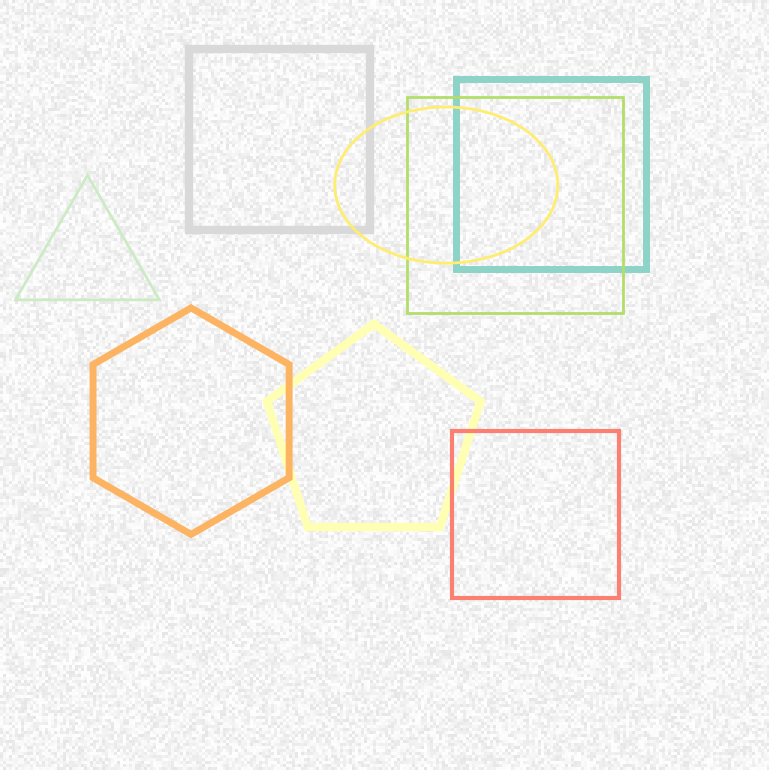[{"shape": "square", "thickness": 2.5, "radius": 0.62, "center": [0.716, 0.774]}, {"shape": "pentagon", "thickness": 3, "radius": 0.73, "center": [0.485, 0.434]}, {"shape": "square", "thickness": 1.5, "radius": 0.54, "center": [0.696, 0.332]}, {"shape": "hexagon", "thickness": 2.5, "radius": 0.74, "center": [0.248, 0.453]}, {"shape": "square", "thickness": 1, "radius": 0.7, "center": [0.669, 0.734]}, {"shape": "square", "thickness": 3, "radius": 0.59, "center": [0.363, 0.819]}, {"shape": "triangle", "thickness": 1, "radius": 0.54, "center": [0.114, 0.665]}, {"shape": "oval", "thickness": 1, "radius": 0.72, "center": [0.58, 0.76]}]